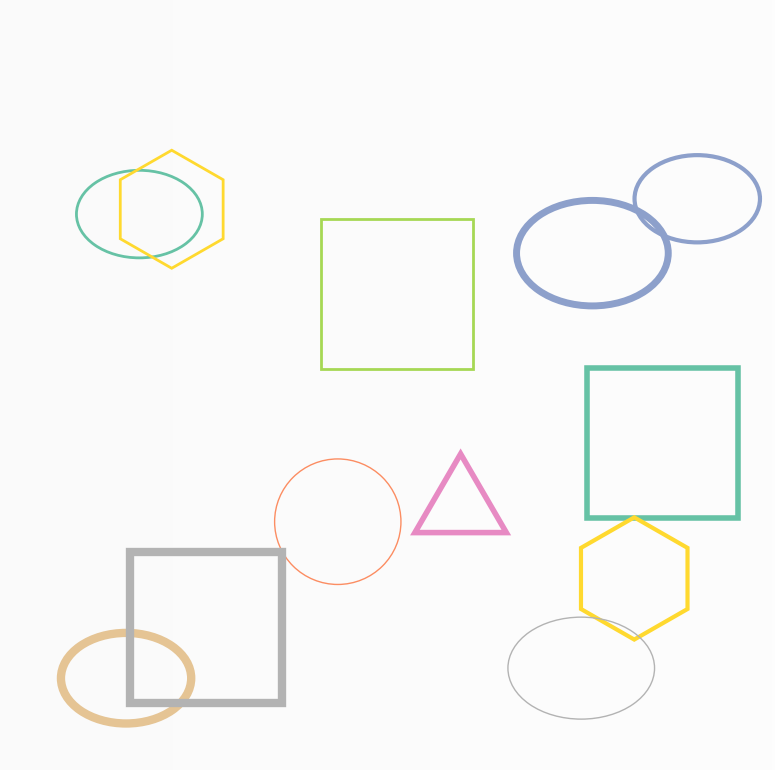[{"shape": "square", "thickness": 2, "radius": 0.49, "center": [0.855, 0.425]}, {"shape": "oval", "thickness": 1, "radius": 0.41, "center": [0.18, 0.722]}, {"shape": "circle", "thickness": 0.5, "radius": 0.41, "center": [0.436, 0.322]}, {"shape": "oval", "thickness": 1.5, "radius": 0.4, "center": [0.9, 0.742]}, {"shape": "oval", "thickness": 2.5, "radius": 0.49, "center": [0.764, 0.671]}, {"shape": "triangle", "thickness": 2, "radius": 0.34, "center": [0.594, 0.342]}, {"shape": "square", "thickness": 1, "radius": 0.49, "center": [0.512, 0.618]}, {"shape": "hexagon", "thickness": 1.5, "radius": 0.4, "center": [0.818, 0.249]}, {"shape": "hexagon", "thickness": 1, "radius": 0.38, "center": [0.222, 0.728]}, {"shape": "oval", "thickness": 3, "radius": 0.42, "center": [0.163, 0.119]}, {"shape": "oval", "thickness": 0.5, "radius": 0.47, "center": [0.75, 0.132]}, {"shape": "square", "thickness": 3, "radius": 0.49, "center": [0.266, 0.185]}]